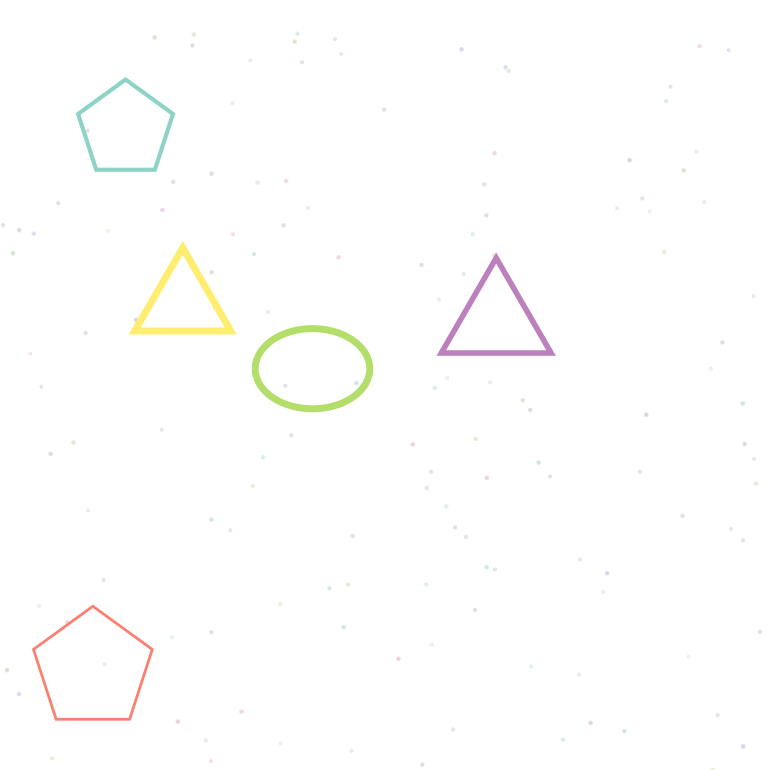[{"shape": "pentagon", "thickness": 1.5, "radius": 0.32, "center": [0.163, 0.832]}, {"shape": "pentagon", "thickness": 1, "radius": 0.41, "center": [0.121, 0.132]}, {"shape": "oval", "thickness": 2.5, "radius": 0.37, "center": [0.406, 0.521]}, {"shape": "triangle", "thickness": 2, "radius": 0.41, "center": [0.644, 0.583]}, {"shape": "triangle", "thickness": 2.5, "radius": 0.36, "center": [0.237, 0.606]}]